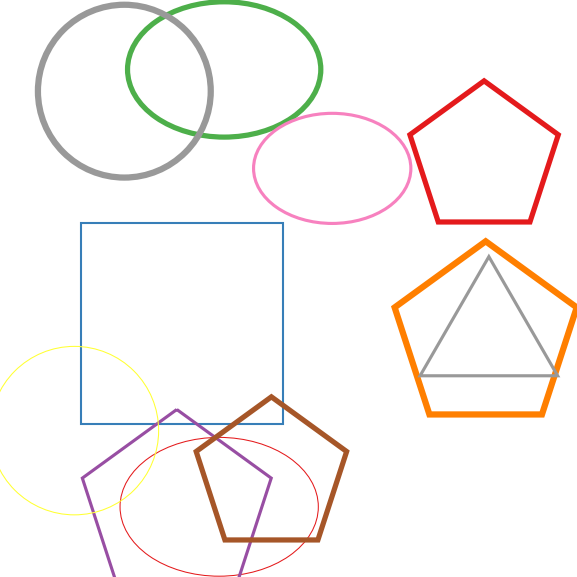[{"shape": "pentagon", "thickness": 2.5, "radius": 0.68, "center": [0.838, 0.724]}, {"shape": "oval", "thickness": 0.5, "radius": 0.86, "center": [0.38, 0.122]}, {"shape": "square", "thickness": 1, "radius": 0.87, "center": [0.315, 0.439]}, {"shape": "oval", "thickness": 2.5, "radius": 0.84, "center": [0.388, 0.879]}, {"shape": "pentagon", "thickness": 1.5, "radius": 0.86, "center": [0.306, 0.118]}, {"shape": "pentagon", "thickness": 3, "radius": 0.83, "center": [0.841, 0.416]}, {"shape": "circle", "thickness": 0.5, "radius": 0.73, "center": [0.129, 0.253]}, {"shape": "pentagon", "thickness": 2.5, "radius": 0.68, "center": [0.47, 0.175]}, {"shape": "oval", "thickness": 1.5, "radius": 0.68, "center": [0.575, 0.708]}, {"shape": "triangle", "thickness": 1.5, "radius": 0.69, "center": [0.847, 0.417]}, {"shape": "circle", "thickness": 3, "radius": 0.75, "center": [0.215, 0.841]}]